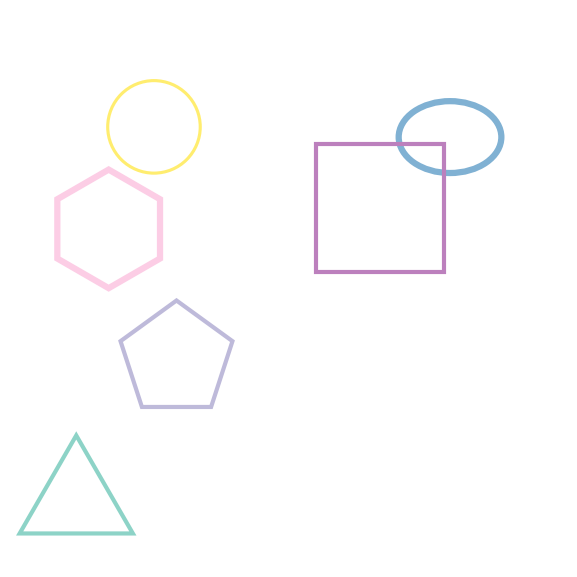[{"shape": "triangle", "thickness": 2, "radius": 0.57, "center": [0.132, 0.132]}, {"shape": "pentagon", "thickness": 2, "radius": 0.51, "center": [0.306, 0.377]}, {"shape": "oval", "thickness": 3, "radius": 0.44, "center": [0.779, 0.762]}, {"shape": "hexagon", "thickness": 3, "radius": 0.51, "center": [0.188, 0.603]}, {"shape": "square", "thickness": 2, "radius": 0.55, "center": [0.658, 0.639]}, {"shape": "circle", "thickness": 1.5, "radius": 0.4, "center": [0.267, 0.779]}]